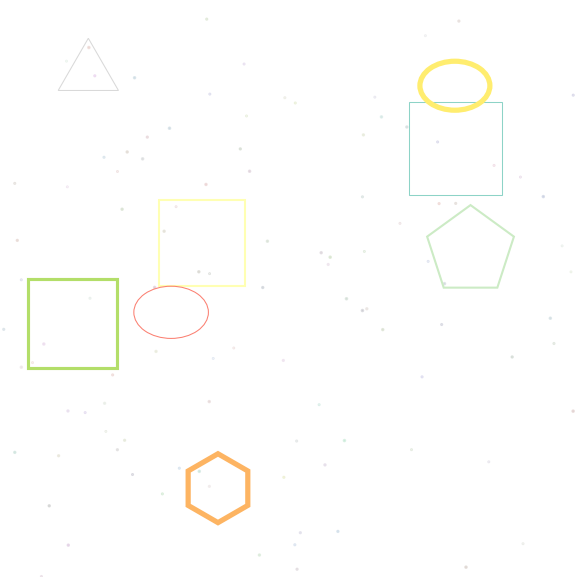[{"shape": "square", "thickness": 0.5, "radius": 0.4, "center": [0.788, 0.742]}, {"shape": "square", "thickness": 1, "radius": 0.37, "center": [0.349, 0.578]}, {"shape": "oval", "thickness": 0.5, "radius": 0.32, "center": [0.296, 0.458]}, {"shape": "hexagon", "thickness": 2.5, "radius": 0.3, "center": [0.377, 0.154]}, {"shape": "square", "thickness": 1.5, "radius": 0.39, "center": [0.125, 0.439]}, {"shape": "triangle", "thickness": 0.5, "radius": 0.3, "center": [0.153, 0.873]}, {"shape": "pentagon", "thickness": 1, "radius": 0.4, "center": [0.815, 0.565]}, {"shape": "oval", "thickness": 2.5, "radius": 0.3, "center": [0.788, 0.851]}]